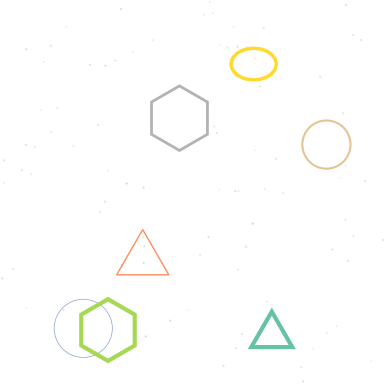[{"shape": "triangle", "thickness": 3, "radius": 0.31, "center": [0.706, 0.129]}, {"shape": "triangle", "thickness": 1, "radius": 0.39, "center": [0.371, 0.325]}, {"shape": "circle", "thickness": 0.5, "radius": 0.38, "center": [0.216, 0.147]}, {"shape": "hexagon", "thickness": 3, "radius": 0.4, "center": [0.28, 0.143]}, {"shape": "oval", "thickness": 2.5, "radius": 0.29, "center": [0.659, 0.834]}, {"shape": "circle", "thickness": 1.5, "radius": 0.31, "center": [0.848, 0.624]}, {"shape": "hexagon", "thickness": 2, "radius": 0.42, "center": [0.466, 0.693]}]